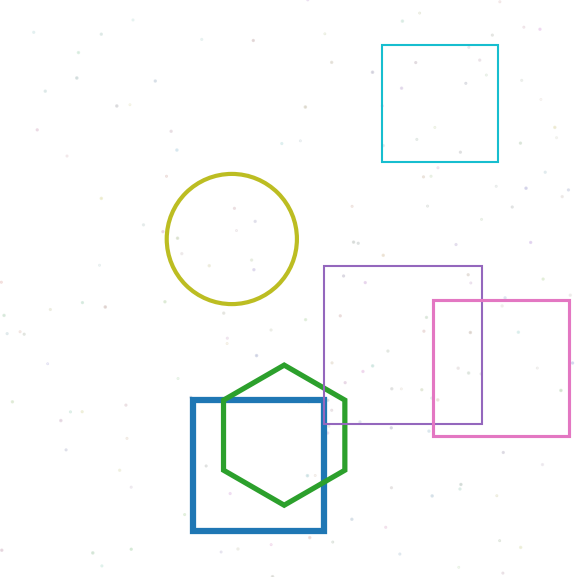[{"shape": "square", "thickness": 3, "radius": 0.57, "center": [0.447, 0.193]}, {"shape": "hexagon", "thickness": 2.5, "radius": 0.61, "center": [0.492, 0.246]}, {"shape": "square", "thickness": 1, "radius": 0.69, "center": [0.698, 0.402]}, {"shape": "square", "thickness": 1.5, "radius": 0.59, "center": [0.867, 0.362]}, {"shape": "circle", "thickness": 2, "radius": 0.56, "center": [0.401, 0.585]}, {"shape": "square", "thickness": 1, "radius": 0.5, "center": [0.762, 0.82]}]